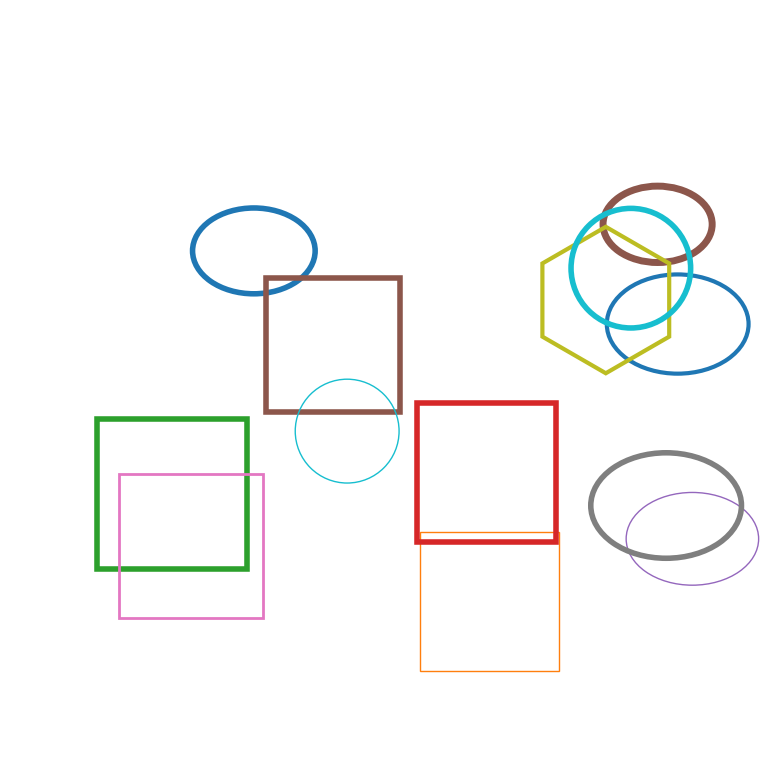[{"shape": "oval", "thickness": 1.5, "radius": 0.46, "center": [0.88, 0.579]}, {"shape": "oval", "thickness": 2, "radius": 0.4, "center": [0.33, 0.674]}, {"shape": "square", "thickness": 0.5, "radius": 0.45, "center": [0.636, 0.219]}, {"shape": "square", "thickness": 2, "radius": 0.49, "center": [0.223, 0.358]}, {"shape": "square", "thickness": 2, "radius": 0.45, "center": [0.632, 0.387]}, {"shape": "oval", "thickness": 0.5, "radius": 0.43, "center": [0.899, 0.3]}, {"shape": "oval", "thickness": 2.5, "radius": 0.35, "center": [0.854, 0.709]}, {"shape": "square", "thickness": 2, "radius": 0.43, "center": [0.433, 0.552]}, {"shape": "square", "thickness": 1, "radius": 0.47, "center": [0.248, 0.291]}, {"shape": "oval", "thickness": 2, "radius": 0.49, "center": [0.865, 0.343]}, {"shape": "hexagon", "thickness": 1.5, "radius": 0.48, "center": [0.787, 0.61]}, {"shape": "circle", "thickness": 2, "radius": 0.39, "center": [0.819, 0.652]}, {"shape": "circle", "thickness": 0.5, "radius": 0.34, "center": [0.451, 0.44]}]